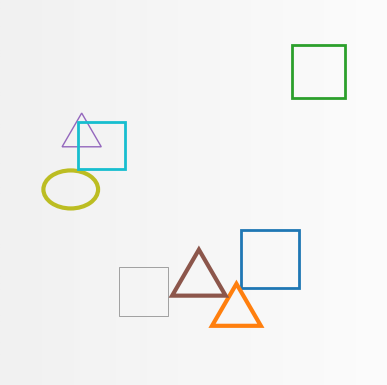[{"shape": "square", "thickness": 2, "radius": 0.37, "center": [0.697, 0.328]}, {"shape": "triangle", "thickness": 3, "radius": 0.36, "center": [0.61, 0.19]}, {"shape": "square", "thickness": 2, "radius": 0.34, "center": [0.823, 0.814]}, {"shape": "triangle", "thickness": 1, "radius": 0.29, "center": [0.211, 0.648]}, {"shape": "triangle", "thickness": 3, "radius": 0.4, "center": [0.513, 0.272]}, {"shape": "square", "thickness": 0.5, "radius": 0.32, "center": [0.371, 0.244]}, {"shape": "oval", "thickness": 3, "radius": 0.35, "center": [0.183, 0.508]}, {"shape": "square", "thickness": 2, "radius": 0.3, "center": [0.263, 0.621]}]